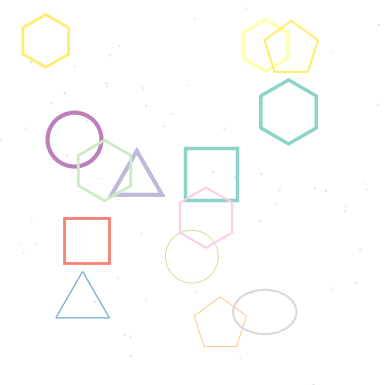[{"shape": "hexagon", "thickness": 2.5, "radius": 0.42, "center": [0.75, 0.709]}, {"shape": "square", "thickness": 2.5, "radius": 0.34, "center": [0.548, 0.549]}, {"shape": "hexagon", "thickness": 2.5, "radius": 0.33, "center": [0.69, 0.882]}, {"shape": "triangle", "thickness": 3, "radius": 0.38, "center": [0.355, 0.532]}, {"shape": "square", "thickness": 2, "radius": 0.3, "center": [0.225, 0.375]}, {"shape": "triangle", "thickness": 1, "radius": 0.4, "center": [0.215, 0.215]}, {"shape": "pentagon", "thickness": 0.5, "radius": 0.36, "center": [0.572, 0.157]}, {"shape": "circle", "thickness": 0.5, "radius": 0.34, "center": [0.498, 0.333]}, {"shape": "hexagon", "thickness": 1.5, "radius": 0.39, "center": [0.535, 0.435]}, {"shape": "oval", "thickness": 1.5, "radius": 0.41, "center": [0.688, 0.19]}, {"shape": "circle", "thickness": 3, "radius": 0.35, "center": [0.194, 0.637]}, {"shape": "hexagon", "thickness": 2, "radius": 0.39, "center": [0.271, 0.557]}, {"shape": "pentagon", "thickness": 1.5, "radius": 0.37, "center": [0.757, 0.873]}, {"shape": "hexagon", "thickness": 2, "radius": 0.34, "center": [0.119, 0.894]}]